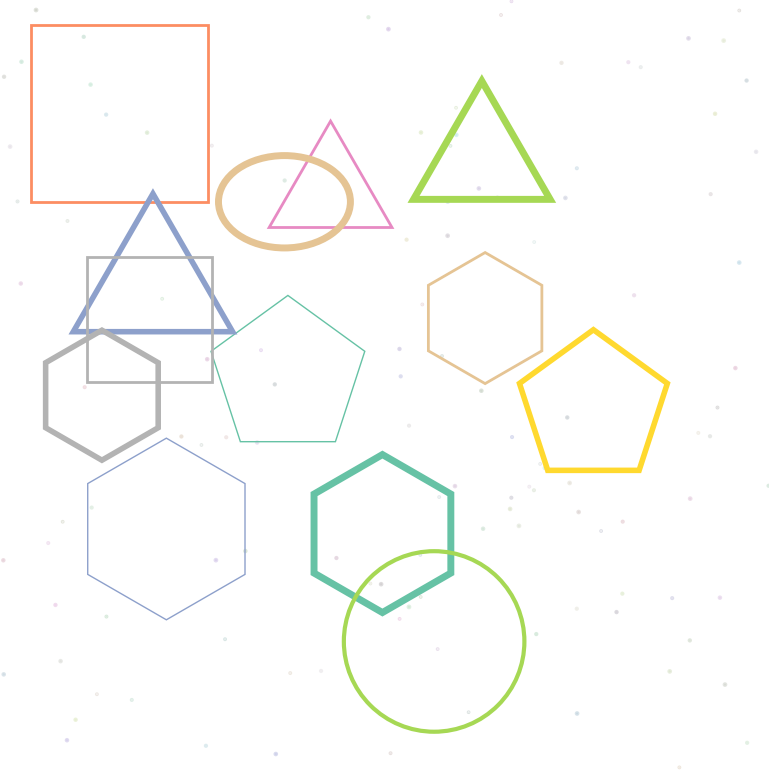[{"shape": "hexagon", "thickness": 2.5, "radius": 0.51, "center": [0.497, 0.307]}, {"shape": "pentagon", "thickness": 0.5, "radius": 0.52, "center": [0.374, 0.511]}, {"shape": "square", "thickness": 1, "radius": 0.57, "center": [0.155, 0.853]}, {"shape": "triangle", "thickness": 2, "radius": 0.6, "center": [0.199, 0.629]}, {"shape": "hexagon", "thickness": 0.5, "radius": 0.59, "center": [0.216, 0.313]}, {"shape": "triangle", "thickness": 1, "radius": 0.46, "center": [0.429, 0.751]}, {"shape": "triangle", "thickness": 2.5, "radius": 0.51, "center": [0.626, 0.792]}, {"shape": "circle", "thickness": 1.5, "radius": 0.59, "center": [0.564, 0.167]}, {"shape": "pentagon", "thickness": 2, "radius": 0.5, "center": [0.771, 0.471]}, {"shape": "hexagon", "thickness": 1, "radius": 0.43, "center": [0.63, 0.587]}, {"shape": "oval", "thickness": 2.5, "radius": 0.43, "center": [0.369, 0.738]}, {"shape": "square", "thickness": 1, "radius": 0.41, "center": [0.194, 0.585]}, {"shape": "hexagon", "thickness": 2, "radius": 0.42, "center": [0.132, 0.487]}]